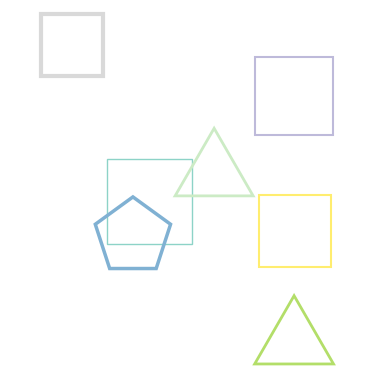[{"shape": "square", "thickness": 1, "radius": 0.55, "center": [0.388, 0.477]}, {"shape": "square", "thickness": 1.5, "radius": 0.51, "center": [0.763, 0.752]}, {"shape": "pentagon", "thickness": 2.5, "radius": 0.51, "center": [0.345, 0.386]}, {"shape": "triangle", "thickness": 2, "radius": 0.59, "center": [0.764, 0.114]}, {"shape": "square", "thickness": 3, "radius": 0.4, "center": [0.187, 0.884]}, {"shape": "triangle", "thickness": 2, "radius": 0.58, "center": [0.556, 0.55]}, {"shape": "square", "thickness": 1.5, "radius": 0.47, "center": [0.766, 0.4]}]